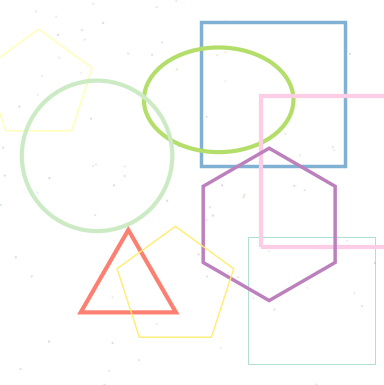[{"shape": "square", "thickness": 0.5, "radius": 0.82, "center": [0.81, 0.22]}, {"shape": "pentagon", "thickness": 1, "radius": 0.73, "center": [0.1, 0.778]}, {"shape": "triangle", "thickness": 3, "radius": 0.71, "center": [0.333, 0.26]}, {"shape": "square", "thickness": 2.5, "radius": 0.93, "center": [0.709, 0.756]}, {"shape": "oval", "thickness": 3, "radius": 0.97, "center": [0.568, 0.741]}, {"shape": "square", "thickness": 3, "radius": 0.98, "center": [0.875, 0.554]}, {"shape": "hexagon", "thickness": 2.5, "radius": 0.99, "center": [0.699, 0.417]}, {"shape": "circle", "thickness": 3, "radius": 0.98, "center": [0.252, 0.595]}, {"shape": "pentagon", "thickness": 1, "radius": 0.8, "center": [0.456, 0.253]}]